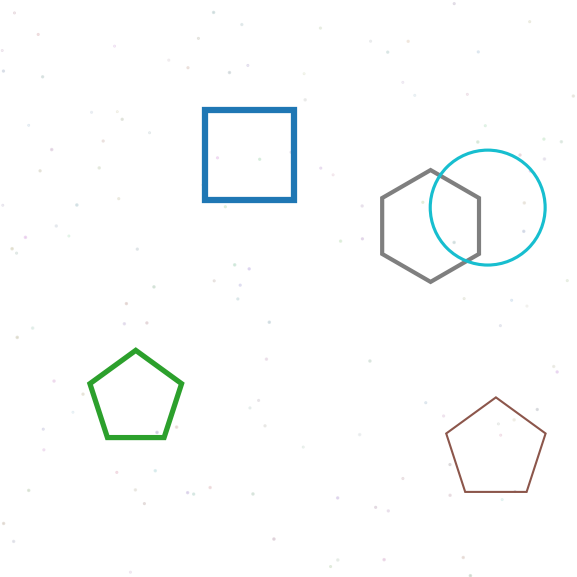[{"shape": "square", "thickness": 3, "radius": 0.39, "center": [0.432, 0.731]}, {"shape": "pentagon", "thickness": 2.5, "radius": 0.42, "center": [0.235, 0.309]}, {"shape": "pentagon", "thickness": 1, "radius": 0.45, "center": [0.859, 0.221]}, {"shape": "hexagon", "thickness": 2, "radius": 0.48, "center": [0.746, 0.608]}, {"shape": "circle", "thickness": 1.5, "radius": 0.5, "center": [0.844, 0.64]}]